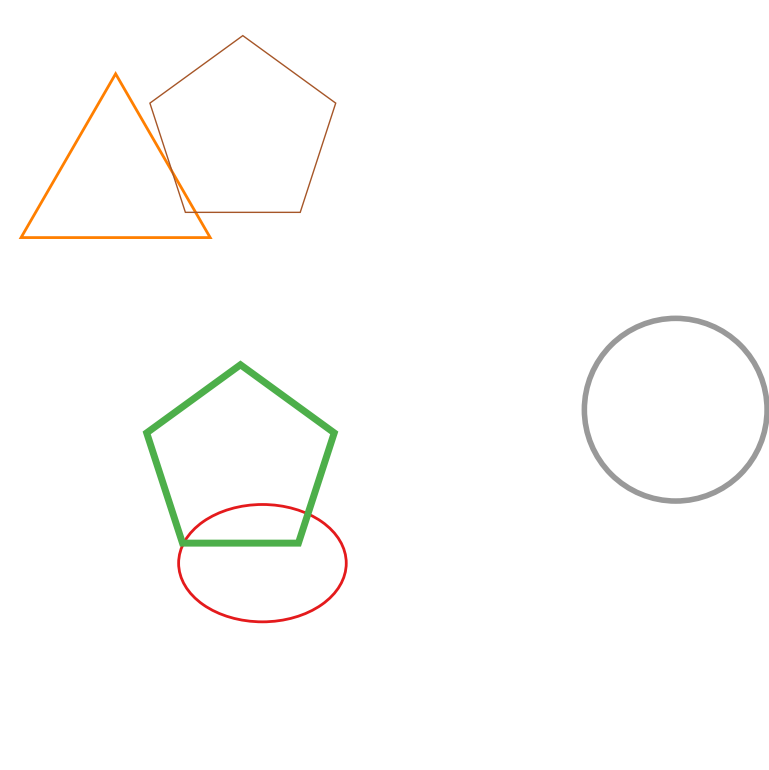[{"shape": "oval", "thickness": 1, "radius": 0.54, "center": [0.341, 0.269]}, {"shape": "pentagon", "thickness": 2.5, "radius": 0.64, "center": [0.312, 0.398]}, {"shape": "triangle", "thickness": 1, "radius": 0.71, "center": [0.15, 0.762]}, {"shape": "pentagon", "thickness": 0.5, "radius": 0.63, "center": [0.315, 0.827]}, {"shape": "circle", "thickness": 2, "radius": 0.59, "center": [0.878, 0.468]}]